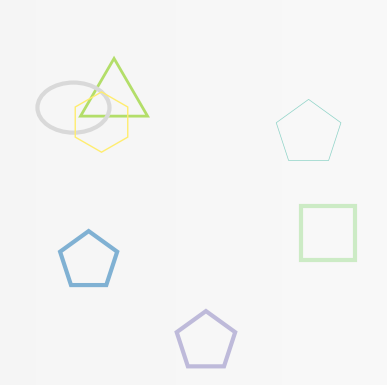[{"shape": "pentagon", "thickness": 0.5, "radius": 0.44, "center": [0.796, 0.654]}, {"shape": "pentagon", "thickness": 3, "radius": 0.4, "center": [0.531, 0.113]}, {"shape": "pentagon", "thickness": 3, "radius": 0.39, "center": [0.229, 0.322]}, {"shape": "triangle", "thickness": 2, "radius": 0.5, "center": [0.294, 0.748]}, {"shape": "oval", "thickness": 3, "radius": 0.46, "center": [0.19, 0.721]}, {"shape": "square", "thickness": 3, "radius": 0.35, "center": [0.846, 0.394]}, {"shape": "hexagon", "thickness": 1, "radius": 0.39, "center": [0.262, 0.683]}]